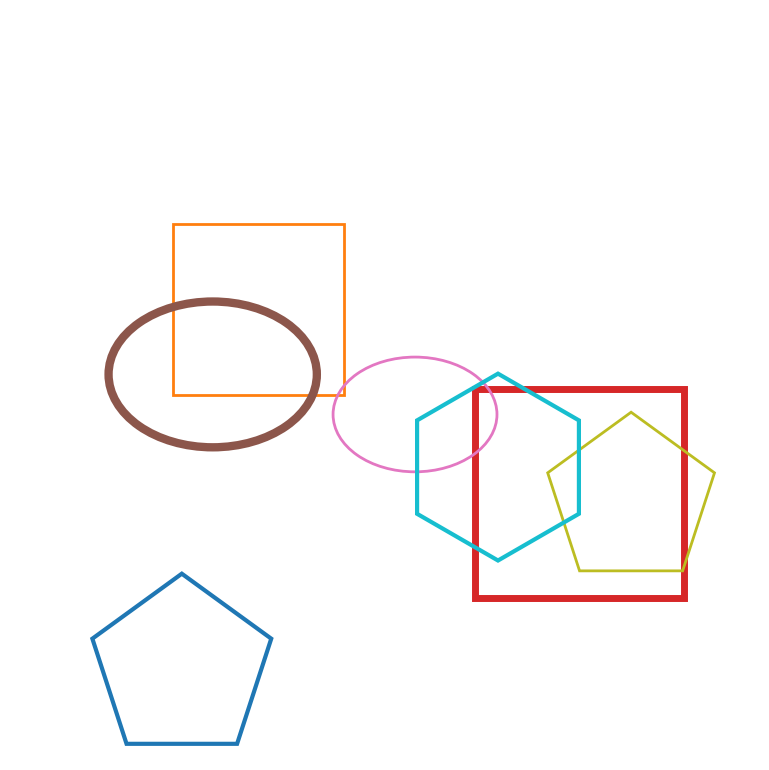[{"shape": "pentagon", "thickness": 1.5, "radius": 0.61, "center": [0.236, 0.133]}, {"shape": "square", "thickness": 1, "radius": 0.56, "center": [0.336, 0.599]}, {"shape": "square", "thickness": 2.5, "radius": 0.68, "center": [0.752, 0.359]}, {"shape": "oval", "thickness": 3, "radius": 0.68, "center": [0.276, 0.514]}, {"shape": "oval", "thickness": 1, "radius": 0.53, "center": [0.539, 0.462]}, {"shape": "pentagon", "thickness": 1, "radius": 0.57, "center": [0.82, 0.351]}, {"shape": "hexagon", "thickness": 1.5, "radius": 0.61, "center": [0.647, 0.393]}]